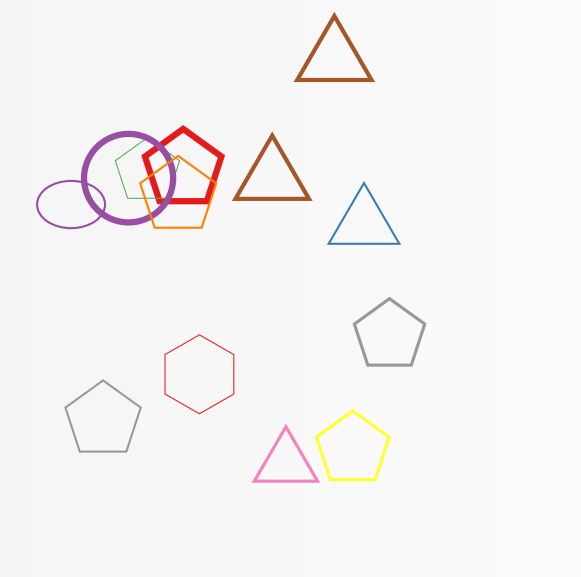[{"shape": "hexagon", "thickness": 0.5, "radius": 0.34, "center": [0.343, 0.351]}, {"shape": "pentagon", "thickness": 3, "radius": 0.35, "center": [0.315, 0.707]}, {"shape": "triangle", "thickness": 1, "radius": 0.35, "center": [0.626, 0.612]}, {"shape": "pentagon", "thickness": 0.5, "radius": 0.29, "center": [0.254, 0.703]}, {"shape": "oval", "thickness": 1, "radius": 0.29, "center": [0.122, 0.645]}, {"shape": "circle", "thickness": 3, "radius": 0.38, "center": [0.221, 0.691]}, {"shape": "pentagon", "thickness": 1, "radius": 0.34, "center": [0.307, 0.66]}, {"shape": "pentagon", "thickness": 1.5, "radius": 0.33, "center": [0.607, 0.222]}, {"shape": "triangle", "thickness": 2, "radius": 0.37, "center": [0.575, 0.898]}, {"shape": "triangle", "thickness": 2, "radius": 0.37, "center": [0.468, 0.691]}, {"shape": "triangle", "thickness": 1.5, "radius": 0.31, "center": [0.492, 0.197]}, {"shape": "pentagon", "thickness": 1, "radius": 0.34, "center": [0.177, 0.272]}, {"shape": "pentagon", "thickness": 1.5, "radius": 0.32, "center": [0.67, 0.418]}]